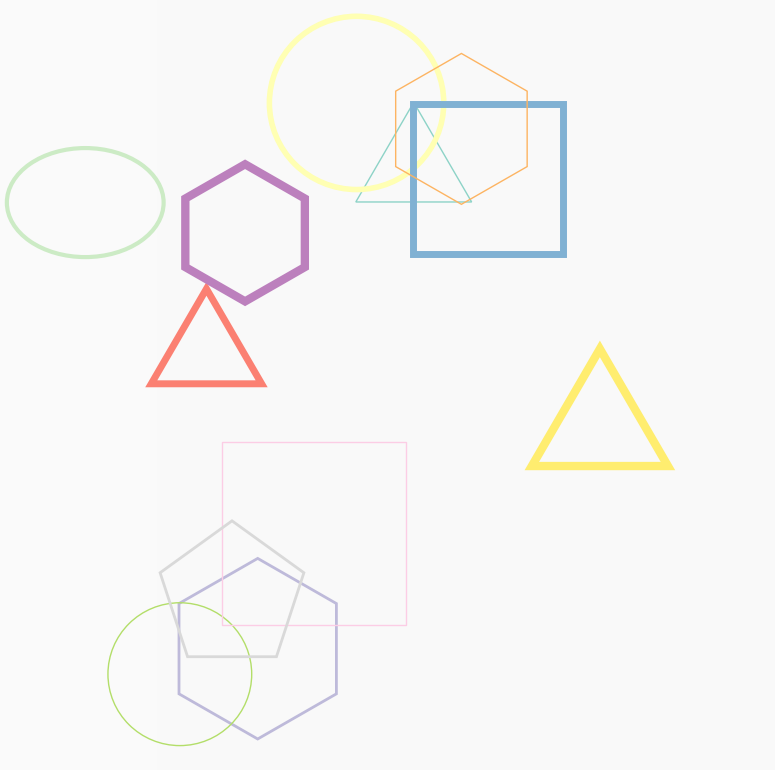[{"shape": "triangle", "thickness": 0.5, "radius": 0.43, "center": [0.534, 0.781]}, {"shape": "circle", "thickness": 2, "radius": 0.56, "center": [0.46, 0.866]}, {"shape": "hexagon", "thickness": 1, "radius": 0.59, "center": [0.333, 0.158]}, {"shape": "triangle", "thickness": 2.5, "radius": 0.41, "center": [0.266, 0.543]}, {"shape": "square", "thickness": 2.5, "radius": 0.49, "center": [0.63, 0.767]}, {"shape": "hexagon", "thickness": 0.5, "radius": 0.49, "center": [0.595, 0.833]}, {"shape": "circle", "thickness": 0.5, "radius": 0.46, "center": [0.232, 0.124]}, {"shape": "square", "thickness": 0.5, "radius": 0.59, "center": [0.405, 0.307]}, {"shape": "pentagon", "thickness": 1, "radius": 0.49, "center": [0.299, 0.226]}, {"shape": "hexagon", "thickness": 3, "radius": 0.45, "center": [0.316, 0.698]}, {"shape": "oval", "thickness": 1.5, "radius": 0.51, "center": [0.11, 0.737]}, {"shape": "triangle", "thickness": 3, "radius": 0.51, "center": [0.774, 0.445]}]